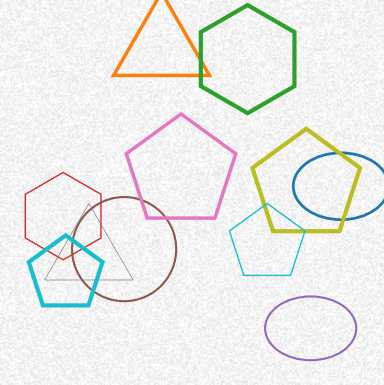[{"shape": "oval", "thickness": 2, "radius": 0.62, "center": [0.886, 0.516]}, {"shape": "triangle", "thickness": 2.5, "radius": 0.72, "center": [0.42, 0.876]}, {"shape": "hexagon", "thickness": 3, "radius": 0.7, "center": [0.643, 0.846]}, {"shape": "hexagon", "thickness": 1, "radius": 0.57, "center": [0.164, 0.439]}, {"shape": "oval", "thickness": 1.5, "radius": 0.59, "center": [0.807, 0.147]}, {"shape": "circle", "thickness": 1.5, "radius": 0.68, "center": [0.322, 0.353]}, {"shape": "pentagon", "thickness": 2.5, "radius": 0.75, "center": [0.47, 0.554]}, {"shape": "triangle", "thickness": 0.5, "radius": 0.66, "center": [0.231, 0.339]}, {"shape": "pentagon", "thickness": 3, "radius": 0.74, "center": [0.795, 0.518]}, {"shape": "pentagon", "thickness": 3, "radius": 0.5, "center": [0.171, 0.288]}, {"shape": "pentagon", "thickness": 1, "radius": 0.52, "center": [0.694, 0.368]}]